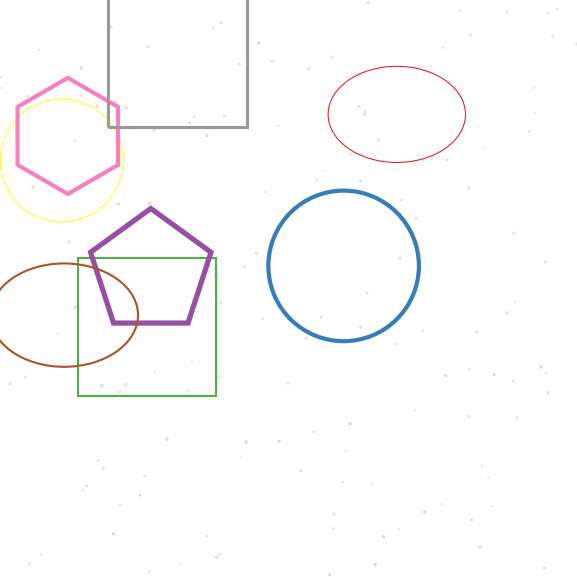[{"shape": "oval", "thickness": 0.5, "radius": 0.59, "center": [0.687, 0.801]}, {"shape": "circle", "thickness": 2, "radius": 0.65, "center": [0.595, 0.539]}, {"shape": "square", "thickness": 1, "radius": 0.6, "center": [0.255, 0.433]}, {"shape": "pentagon", "thickness": 2.5, "radius": 0.55, "center": [0.261, 0.528]}, {"shape": "circle", "thickness": 0.5, "radius": 0.53, "center": [0.107, 0.721]}, {"shape": "oval", "thickness": 1, "radius": 0.64, "center": [0.111, 0.453]}, {"shape": "hexagon", "thickness": 2, "radius": 0.5, "center": [0.117, 0.764]}, {"shape": "square", "thickness": 1.5, "radius": 0.6, "center": [0.307, 0.899]}]